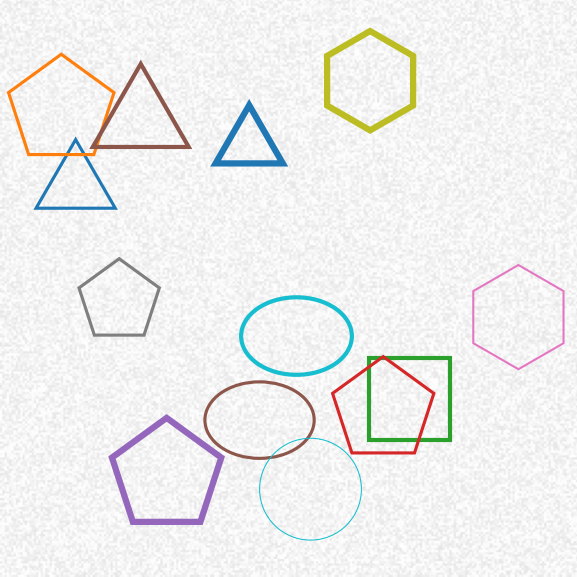[{"shape": "triangle", "thickness": 3, "radius": 0.34, "center": [0.432, 0.75]}, {"shape": "triangle", "thickness": 1.5, "radius": 0.4, "center": [0.131, 0.678]}, {"shape": "pentagon", "thickness": 1.5, "radius": 0.48, "center": [0.106, 0.809]}, {"shape": "square", "thickness": 2, "radius": 0.35, "center": [0.71, 0.308]}, {"shape": "pentagon", "thickness": 1.5, "radius": 0.46, "center": [0.664, 0.289]}, {"shape": "pentagon", "thickness": 3, "radius": 0.5, "center": [0.289, 0.176]}, {"shape": "oval", "thickness": 1.5, "radius": 0.47, "center": [0.449, 0.272]}, {"shape": "triangle", "thickness": 2, "radius": 0.48, "center": [0.244, 0.793]}, {"shape": "hexagon", "thickness": 1, "radius": 0.45, "center": [0.898, 0.45]}, {"shape": "pentagon", "thickness": 1.5, "radius": 0.37, "center": [0.206, 0.478]}, {"shape": "hexagon", "thickness": 3, "radius": 0.43, "center": [0.641, 0.859]}, {"shape": "circle", "thickness": 0.5, "radius": 0.44, "center": [0.538, 0.152]}, {"shape": "oval", "thickness": 2, "radius": 0.48, "center": [0.513, 0.417]}]